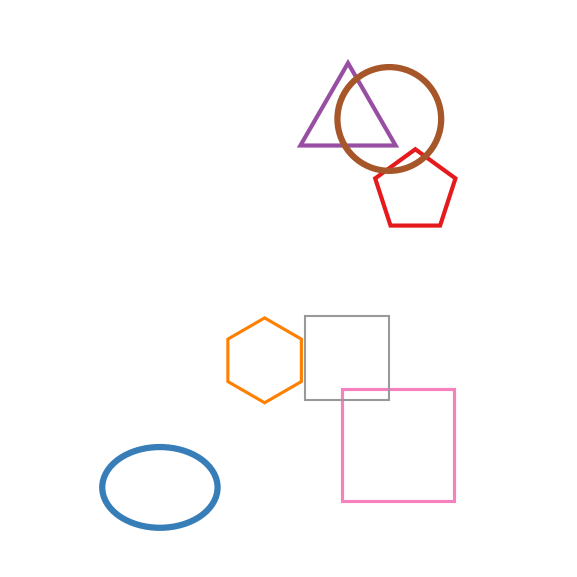[{"shape": "pentagon", "thickness": 2, "radius": 0.37, "center": [0.719, 0.668]}, {"shape": "oval", "thickness": 3, "radius": 0.5, "center": [0.277, 0.155]}, {"shape": "triangle", "thickness": 2, "radius": 0.48, "center": [0.603, 0.795]}, {"shape": "hexagon", "thickness": 1.5, "radius": 0.37, "center": [0.458, 0.375]}, {"shape": "circle", "thickness": 3, "radius": 0.45, "center": [0.674, 0.793]}, {"shape": "square", "thickness": 1.5, "radius": 0.49, "center": [0.689, 0.228]}, {"shape": "square", "thickness": 1, "radius": 0.36, "center": [0.601, 0.379]}]